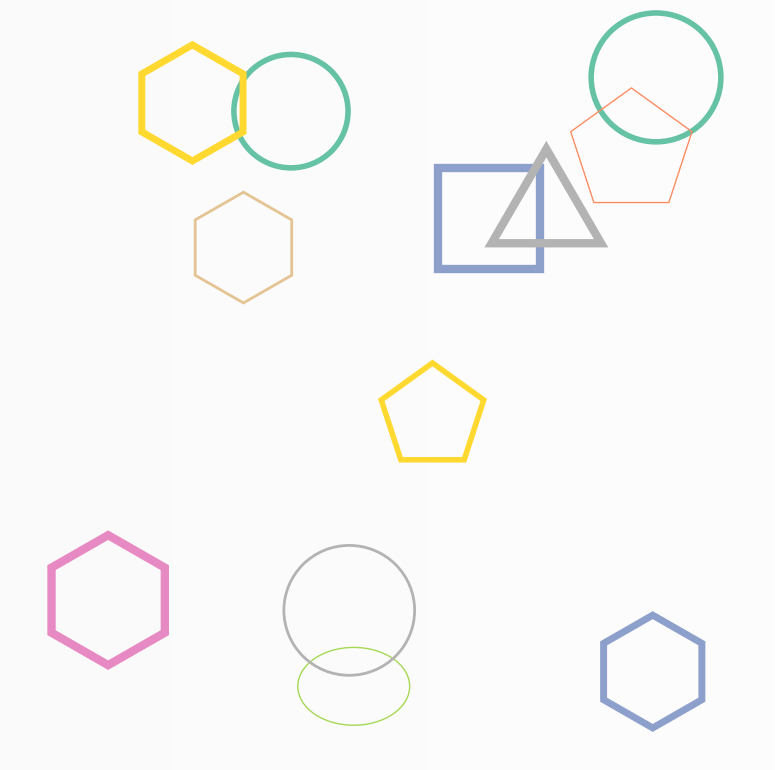[{"shape": "circle", "thickness": 2, "radius": 0.37, "center": [0.375, 0.856]}, {"shape": "circle", "thickness": 2, "radius": 0.42, "center": [0.846, 0.899]}, {"shape": "pentagon", "thickness": 0.5, "radius": 0.41, "center": [0.815, 0.804]}, {"shape": "hexagon", "thickness": 2.5, "radius": 0.37, "center": [0.842, 0.128]}, {"shape": "square", "thickness": 3, "radius": 0.33, "center": [0.631, 0.716]}, {"shape": "hexagon", "thickness": 3, "radius": 0.42, "center": [0.14, 0.221]}, {"shape": "oval", "thickness": 0.5, "radius": 0.36, "center": [0.456, 0.109]}, {"shape": "pentagon", "thickness": 2, "radius": 0.35, "center": [0.558, 0.459]}, {"shape": "hexagon", "thickness": 2.5, "radius": 0.38, "center": [0.248, 0.866]}, {"shape": "hexagon", "thickness": 1, "radius": 0.36, "center": [0.314, 0.678]}, {"shape": "triangle", "thickness": 3, "radius": 0.41, "center": [0.705, 0.725]}, {"shape": "circle", "thickness": 1, "radius": 0.42, "center": [0.451, 0.207]}]